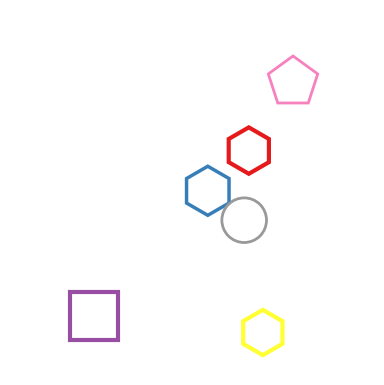[{"shape": "hexagon", "thickness": 3, "radius": 0.3, "center": [0.646, 0.609]}, {"shape": "hexagon", "thickness": 2.5, "radius": 0.32, "center": [0.54, 0.504]}, {"shape": "square", "thickness": 3, "radius": 0.31, "center": [0.244, 0.18]}, {"shape": "hexagon", "thickness": 3, "radius": 0.29, "center": [0.683, 0.136]}, {"shape": "pentagon", "thickness": 2, "radius": 0.34, "center": [0.761, 0.787]}, {"shape": "circle", "thickness": 2, "radius": 0.29, "center": [0.634, 0.428]}]